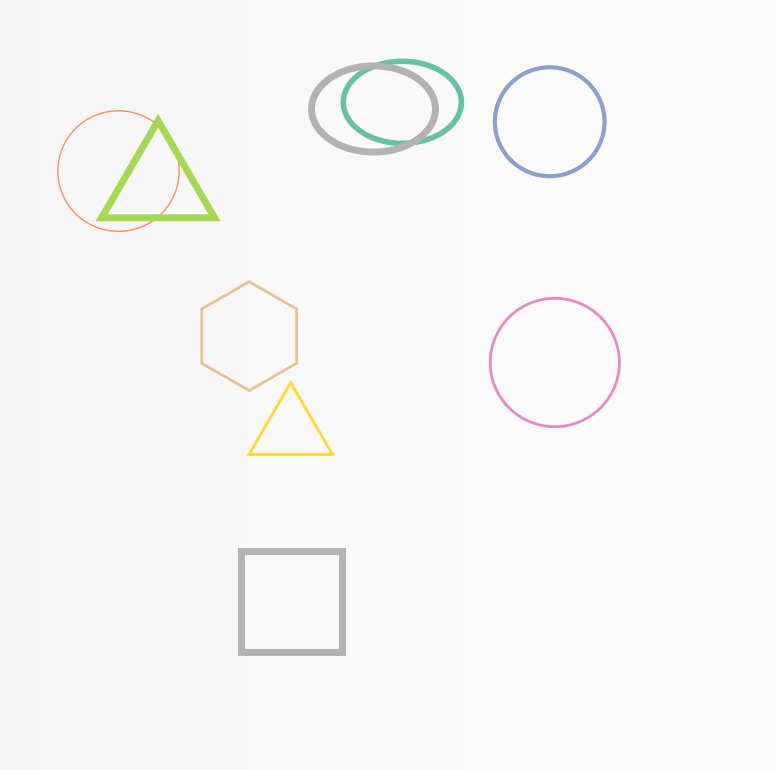[{"shape": "oval", "thickness": 2, "radius": 0.38, "center": [0.519, 0.867]}, {"shape": "circle", "thickness": 0.5, "radius": 0.39, "center": [0.153, 0.778]}, {"shape": "circle", "thickness": 1.5, "radius": 0.35, "center": [0.709, 0.842]}, {"shape": "circle", "thickness": 1, "radius": 0.42, "center": [0.716, 0.529]}, {"shape": "triangle", "thickness": 2.5, "radius": 0.42, "center": [0.204, 0.759]}, {"shape": "triangle", "thickness": 1, "radius": 0.31, "center": [0.375, 0.441]}, {"shape": "hexagon", "thickness": 1, "radius": 0.35, "center": [0.322, 0.563]}, {"shape": "oval", "thickness": 2.5, "radius": 0.4, "center": [0.482, 0.858]}, {"shape": "square", "thickness": 2.5, "radius": 0.33, "center": [0.376, 0.218]}]